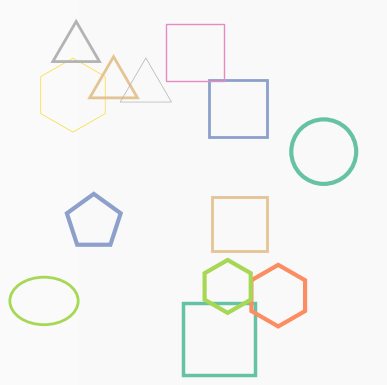[{"shape": "circle", "thickness": 3, "radius": 0.42, "center": [0.835, 0.606]}, {"shape": "square", "thickness": 2.5, "radius": 0.47, "center": [0.565, 0.12]}, {"shape": "hexagon", "thickness": 3, "radius": 0.4, "center": [0.718, 0.232]}, {"shape": "square", "thickness": 2, "radius": 0.37, "center": [0.614, 0.719]}, {"shape": "pentagon", "thickness": 3, "radius": 0.36, "center": [0.242, 0.423]}, {"shape": "square", "thickness": 1, "radius": 0.37, "center": [0.503, 0.863]}, {"shape": "hexagon", "thickness": 3, "radius": 0.34, "center": [0.588, 0.256]}, {"shape": "oval", "thickness": 2, "radius": 0.44, "center": [0.114, 0.218]}, {"shape": "hexagon", "thickness": 0.5, "radius": 0.48, "center": [0.188, 0.753]}, {"shape": "triangle", "thickness": 2, "radius": 0.36, "center": [0.293, 0.781]}, {"shape": "square", "thickness": 2, "radius": 0.35, "center": [0.619, 0.418]}, {"shape": "triangle", "thickness": 2, "radius": 0.35, "center": [0.197, 0.875]}, {"shape": "triangle", "thickness": 0.5, "radius": 0.38, "center": [0.376, 0.773]}]